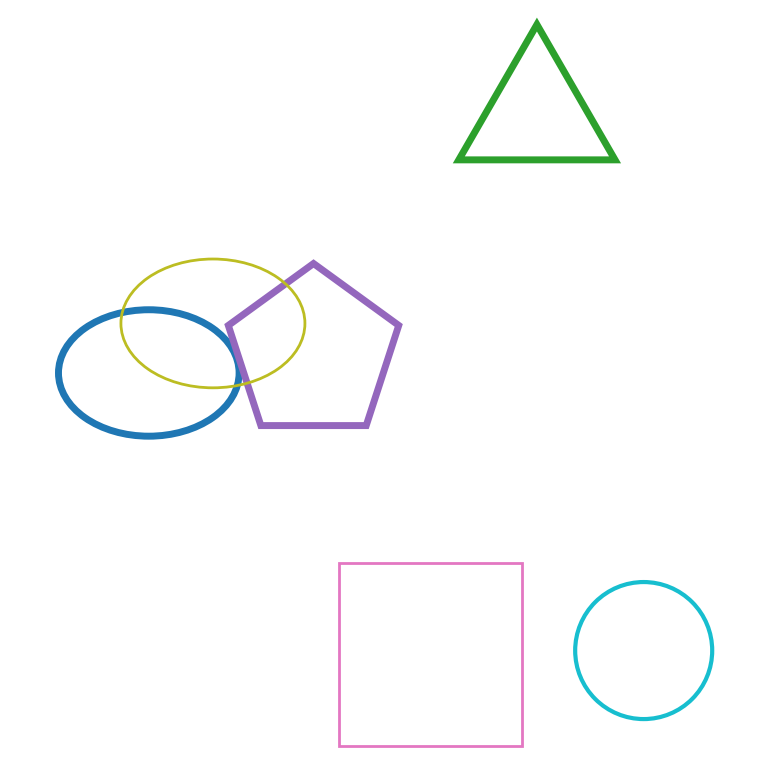[{"shape": "oval", "thickness": 2.5, "radius": 0.59, "center": [0.193, 0.516]}, {"shape": "triangle", "thickness": 2.5, "radius": 0.59, "center": [0.697, 0.851]}, {"shape": "pentagon", "thickness": 2.5, "radius": 0.58, "center": [0.407, 0.541]}, {"shape": "square", "thickness": 1, "radius": 0.59, "center": [0.559, 0.15]}, {"shape": "oval", "thickness": 1, "radius": 0.6, "center": [0.277, 0.58]}, {"shape": "circle", "thickness": 1.5, "radius": 0.44, "center": [0.836, 0.155]}]